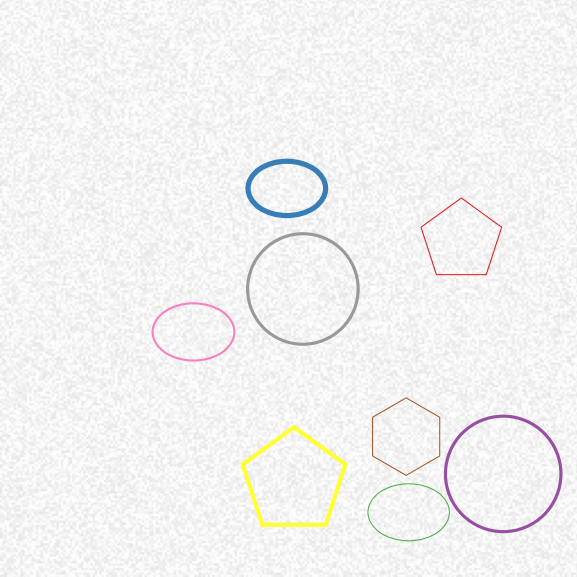[{"shape": "pentagon", "thickness": 0.5, "radius": 0.37, "center": [0.799, 0.583]}, {"shape": "oval", "thickness": 2.5, "radius": 0.34, "center": [0.497, 0.673]}, {"shape": "oval", "thickness": 0.5, "radius": 0.35, "center": [0.708, 0.112]}, {"shape": "circle", "thickness": 1.5, "radius": 0.5, "center": [0.871, 0.178]}, {"shape": "pentagon", "thickness": 2, "radius": 0.47, "center": [0.509, 0.166]}, {"shape": "hexagon", "thickness": 0.5, "radius": 0.34, "center": [0.703, 0.243]}, {"shape": "oval", "thickness": 1, "radius": 0.35, "center": [0.335, 0.424]}, {"shape": "circle", "thickness": 1.5, "radius": 0.48, "center": [0.524, 0.499]}]